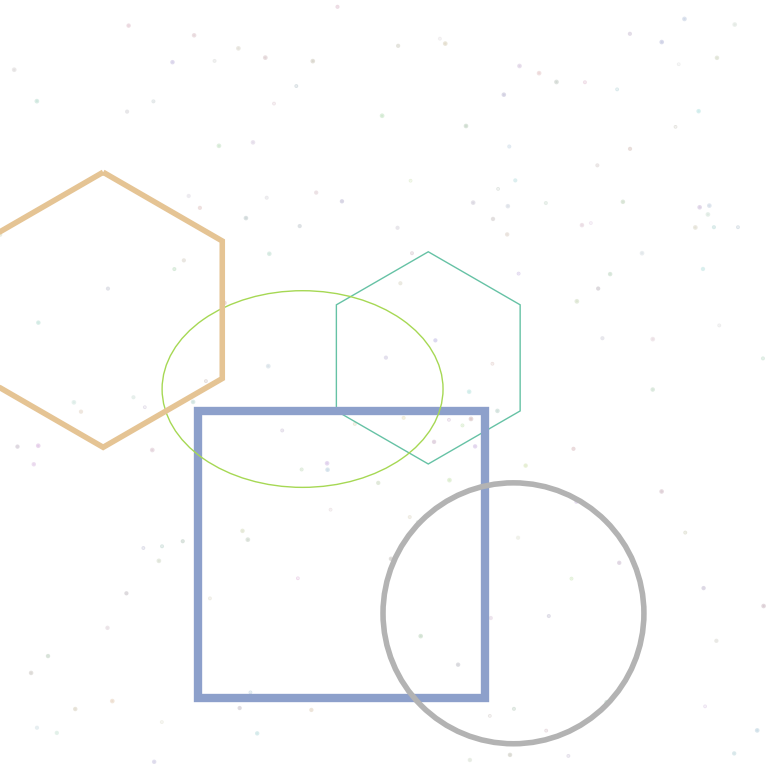[{"shape": "hexagon", "thickness": 0.5, "radius": 0.69, "center": [0.556, 0.535]}, {"shape": "square", "thickness": 3, "radius": 0.93, "center": [0.444, 0.28]}, {"shape": "oval", "thickness": 0.5, "radius": 0.91, "center": [0.393, 0.495]}, {"shape": "hexagon", "thickness": 2, "radius": 0.89, "center": [0.134, 0.598]}, {"shape": "circle", "thickness": 2, "radius": 0.85, "center": [0.667, 0.204]}]